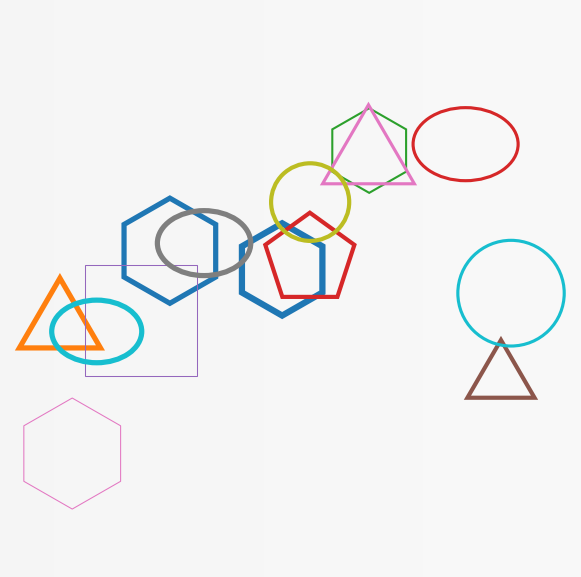[{"shape": "hexagon", "thickness": 3, "radius": 0.4, "center": [0.485, 0.533]}, {"shape": "hexagon", "thickness": 2.5, "radius": 0.46, "center": [0.292, 0.565]}, {"shape": "triangle", "thickness": 2.5, "radius": 0.4, "center": [0.103, 0.437]}, {"shape": "hexagon", "thickness": 1, "radius": 0.37, "center": [0.635, 0.738]}, {"shape": "oval", "thickness": 1.5, "radius": 0.45, "center": [0.801, 0.749]}, {"shape": "pentagon", "thickness": 2, "radius": 0.4, "center": [0.533, 0.55]}, {"shape": "square", "thickness": 0.5, "radius": 0.48, "center": [0.243, 0.445]}, {"shape": "triangle", "thickness": 2, "radius": 0.33, "center": [0.862, 0.344]}, {"shape": "triangle", "thickness": 1.5, "radius": 0.46, "center": [0.634, 0.726]}, {"shape": "hexagon", "thickness": 0.5, "radius": 0.48, "center": [0.124, 0.214]}, {"shape": "oval", "thickness": 2.5, "radius": 0.4, "center": [0.351, 0.578]}, {"shape": "circle", "thickness": 2, "radius": 0.34, "center": [0.534, 0.649]}, {"shape": "oval", "thickness": 2.5, "radius": 0.39, "center": [0.166, 0.425]}, {"shape": "circle", "thickness": 1.5, "radius": 0.46, "center": [0.879, 0.491]}]